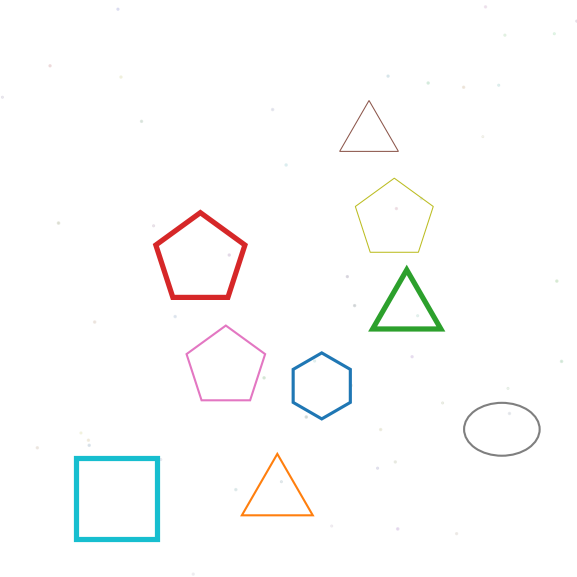[{"shape": "hexagon", "thickness": 1.5, "radius": 0.29, "center": [0.557, 0.331]}, {"shape": "triangle", "thickness": 1, "radius": 0.35, "center": [0.48, 0.142]}, {"shape": "triangle", "thickness": 2.5, "radius": 0.34, "center": [0.704, 0.464]}, {"shape": "pentagon", "thickness": 2.5, "radius": 0.41, "center": [0.347, 0.55]}, {"shape": "triangle", "thickness": 0.5, "radius": 0.29, "center": [0.639, 0.766]}, {"shape": "pentagon", "thickness": 1, "radius": 0.36, "center": [0.391, 0.364]}, {"shape": "oval", "thickness": 1, "radius": 0.33, "center": [0.869, 0.256]}, {"shape": "pentagon", "thickness": 0.5, "radius": 0.35, "center": [0.683, 0.62]}, {"shape": "square", "thickness": 2.5, "radius": 0.35, "center": [0.202, 0.136]}]